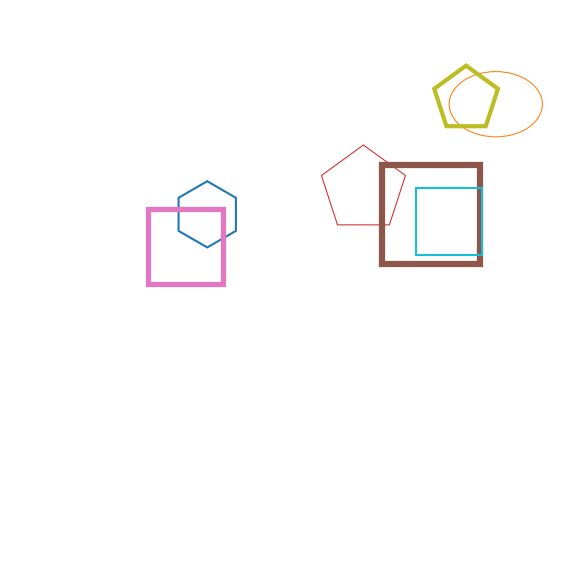[{"shape": "hexagon", "thickness": 1, "radius": 0.29, "center": [0.359, 0.628]}, {"shape": "oval", "thickness": 0.5, "radius": 0.4, "center": [0.858, 0.819]}, {"shape": "pentagon", "thickness": 0.5, "radius": 0.38, "center": [0.629, 0.672]}, {"shape": "square", "thickness": 3, "radius": 0.43, "center": [0.746, 0.627]}, {"shape": "square", "thickness": 2.5, "radius": 0.33, "center": [0.321, 0.573]}, {"shape": "pentagon", "thickness": 2, "radius": 0.29, "center": [0.807, 0.827]}, {"shape": "square", "thickness": 1, "radius": 0.29, "center": [0.778, 0.616]}]